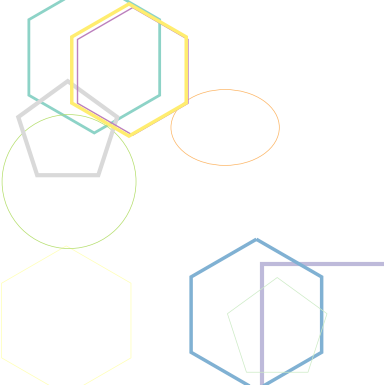[{"shape": "hexagon", "thickness": 2, "radius": 0.98, "center": [0.245, 0.851]}, {"shape": "hexagon", "thickness": 0.5, "radius": 0.97, "center": [0.172, 0.167]}, {"shape": "square", "thickness": 3, "radius": 0.81, "center": [0.844, 0.15]}, {"shape": "hexagon", "thickness": 2.5, "radius": 0.98, "center": [0.666, 0.183]}, {"shape": "oval", "thickness": 0.5, "radius": 0.7, "center": [0.585, 0.669]}, {"shape": "circle", "thickness": 0.5, "radius": 0.87, "center": [0.179, 0.528]}, {"shape": "pentagon", "thickness": 3, "radius": 0.68, "center": [0.176, 0.654]}, {"shape": "hexagon", "thickness": 1, "radius": 0.83, "center": [0.345, 0.815]}, {"shape": "pentagon", "thickness": 0.5, "radius": 0.68, "center": [0.72, 0.143]}, {"shape": "hexagon", "thickness": 2.5, "radius": 0.86, "center": [0.335, 0.818]}]